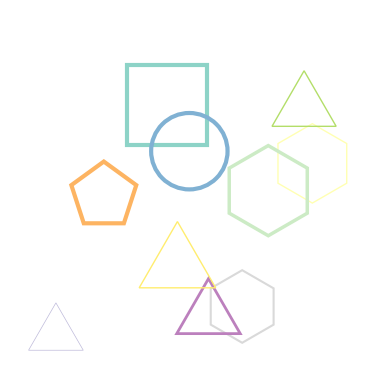[{"shape": "square", "thickness": 3, "radius": 0.52, "center": [0.434, 0.726]}, {"shape": "hexagon", "thickness": 1, "radius": 0.52, "center": [0.811, 0.576]}, {"shape": "triangle", "thickness": 0.5, "radius": 0.41, "center": [0.145, 0.131]}, {"shape": "circle", "thickness": 3, "radius": 0.5, "center": [0.492, 0.607]}, {"shape": "pentagon", "thickness": 3, "radius": 0.44, "center": [0.27, 0.492]}, {"shape": "triangle", "thickness": 1, "radius": 0.48, "center": [0.79, 0.72]}, {"shape": "hexagon", "thickness": 1.5, "radius": 0.47, "center": [0.629, 0.204]}, {"shape": "triangle", "thickness": 2, "radius": 0.48, "center": [0.542, 0.181]}, {"shape": "hexagon", "thickness": 2.5, "radius": 0.59, "center": [0.697, 0.505]}, {"shape": "triangle", "thickness": 1, "radius": 0.57, "center": [0.461, 0.31]}]